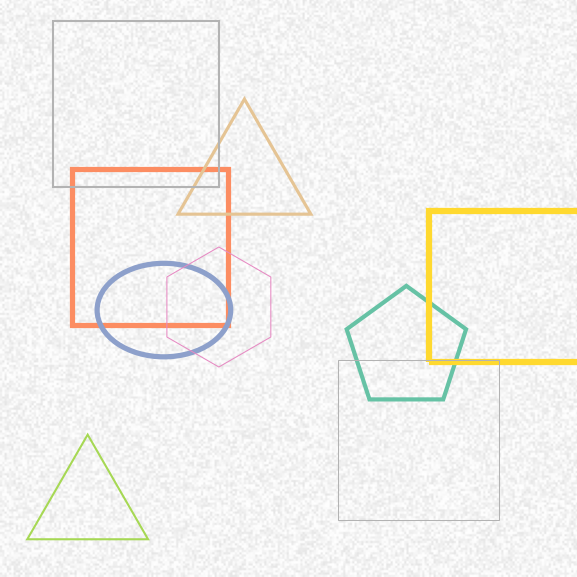[{"shape": "pentagon", "thickness": 2, "radius": 0.54, "center": [0.704, 0.395]}, {"shape": "square", "thickness": 2.5, "radius": 0.68, "center": [0.26, 0.572]}, {"shape": "oval", "thickness": 2.5, "radius": 0.58, "center": [0.284, 0.462]}, {"shape": "hexagon", "thickness": 0.5, "radius": 0.52, "center": [0.379, 0.468]}, {"shape": "triangle", "thickness": 1, "radius": 0.6, "center": [0.152, 0.126]}, {"shape": "square", "thickness": 3, "radius": 0.65, "center": [0.874, 0.503]}, {"shape": "triangle", "thickness": 1.5, "radius": 0.66, "center": [0.423, 0.695]}, {"shape": "square", "thickness": 0.5, "radius": 0.69, "center": [0.725, 0.237]}, {"shape": "square", "thickness": 1, "radius": 0.72, "center": [0.235, 0.819]}]